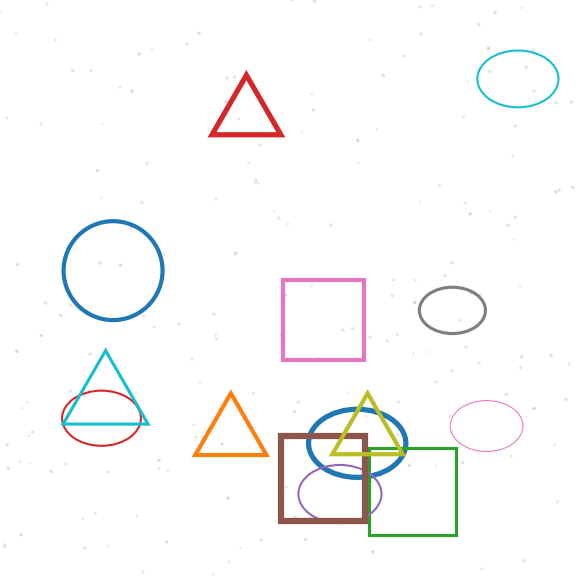[{"shape": "circle", "thickness": 2, "radius": 0.43, "center": [0.196, 0.53]}, {"shape": "oval", "thickness": 2.5, "radius": 0.42, "center": [0.619, 0.232]}, {"shape": "triangle", "thickness": 2, "radius": 0.36, "center": [0.4, 0.247]}, {"shape": "square", "thickness": 1.5, "radius": 0.37, "center": [0.714, 0.148]}, {"shape": "triangle", "thickness": 2.5, "radius": 0.34, "center": [0.427, 0.8]}, {"shape": "oval", "thickness": 1, "radius": 0.34, "center": [0.176, 0.275]}, {"shape": "oval", "thickness": 1, "radius": 0.36, "center": [0.589, 0.144]}, {"shape": "square", "thickness": 3, "radius": 0.37, "center": [0.559, 0.171]}, {"shape": "square", "thickness": 2, "radius": 0.35, "center": [0.56, 0.445]}, {"shape": "oval", "thickness": 0.5, "radius": 0.31, "center": [0.843, 0.261]}, {"shape": "oval", "thickness": 1.5, "radius": 0.29, "center": [0.783, 0.462]}, {"shape": "triangle", "thickness": 2, "radius": 0.35, "center": [0.637, 0.248]}, {"shape": "triangle", "thickness": 1.5, "radius": 0.42, "center": [0.183, 0.307]}, {"shape": "oval", "thickness": 1, "radius": 0.35, "center": [0.897, 0.862]}]